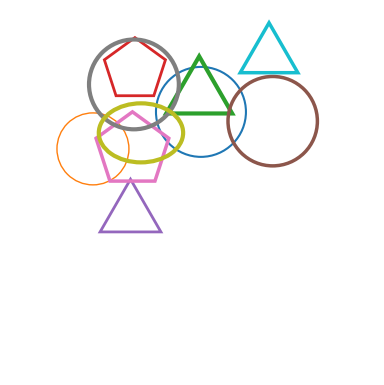[{"shape": "circle", "thickness": 1.5, "radius": 0.58, "center": [0.522, 0.709]}, {"shape": "circle", "thickness": 1, "radius": 0.47, "center": [0.241, 0.613]}, {"shape": "triangle", "thickness": 3, "radius": 0.49, "center": [0.517, 0.755]}, {"shape": "pentagon", "thickness": 2, "radius": 0.42, "center": [0.35, 0.819]}, {"shape": "triangle", "thickness": 2, "radius": 0.46, "center": [0.339, 0.443]}, {"shape": "circle", "thickness": 2.5, "radius": 0.58, "center": [0.708, 0.685]}, {"shape": "pentagon", "thickness": 2.5, "radius": 0.5, "center": [0.344, 0.61]}, {"shape": "circle", "thickness": 3, "radius": 0.58, "center": [0.348, 0.781]}, {"shape": "oval", "thickness": 3, "radius": 0.55, "center": [0.366, 0.655]}, {"shape": "triangle", "thickness": 2.5, "radius": 0.43, "center": [0.699, 0.854]}]